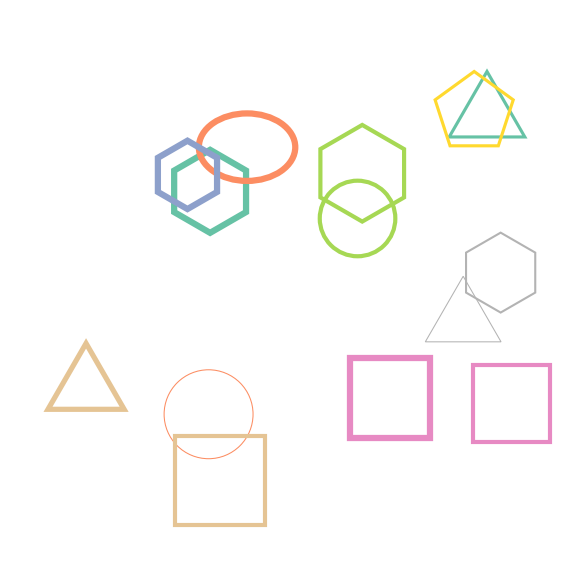[{"shape": "triangle", "thickness": 1.5, "radius": 0.38, "center": [0.843, 0.8]}, {"shape": "hexagon", "thickness": 3, "radius": 0.36, "center": [0.364, 0.668]}, {"shape": "circle", "thickness": 0.5, "radius": 0.39, "center": [0.361, 0.282]}, {"shape": "oval", "thickness": 3, "radius": 0.42, "center": [0.428, 0.744]}, {"shape": "hexagon", "thickness": 3, "radius": 0.3, "center": [0.325, 0.696]}, {"shape": "square", "thickness": 2, "radius": 0.34, "center": [0.886, 0.3]}, {"shape": "square", "thickness": 3, "radius": 0.35, "center": [0.675, 0.31]}, {"shape": "circle", "thickness": 2, "radius": 0.33, "center": [0.619, 0.621]}, {"shape": "hexagon", "thickness": 2, "radius": 0.42, "center": [0.627, 0.699]}, {"shape": "pentagon", "thickness": 1.5, "radius": 0.36, "center": [0.821, 0.804]}, {"shape": "square", "thickness": 2, "radius": 0.39, "center": [0.381, 0.167]}, {"shape": "triangle", "thickness": 2.5, "radius": 0.38, "center": [0.149, 0.328]}, {"shape": "triangle", "thickness": 0.5, "radius": 0.38, "center": [0.802, 0.445]}, {"shape": "hexagon", "thickness": 1, "radius": 0.35, "center": [0.867, 0.527]}]